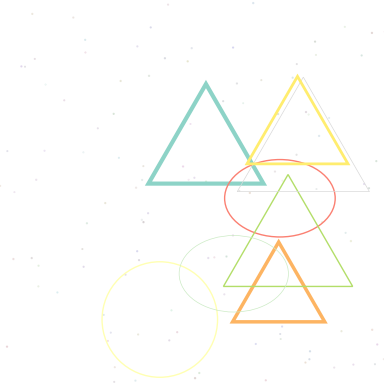[{"shape": "triangle", "thickness": 3, "radius": 0.86, "center": [0.535, 0.609]}, {"shape": "circle", "thickness": 1, "radius": 0.75, "center": [0.415, 0.17]}, {"shape": "oval", "thickness": 1, "radius": 0.72, "center": [0.727, 0.485]}, {"shape": "triangle", "thickness": 2.5, "radius": 0.69, "center": [0.724, 0.233]}, {"shape": "triangle", "thickness": 1, "radius": 0.97, "center": [0.748, 0.353]}, {"shape": "triangle", "thickness": 0.5, "radius": 0.99, "center": [0.788, 0.601]}, {"shape": "oval", "thickness": 0.5, "radius": 0.71, "center": [0.607, 0.289]}, {"shape": "triangle", "thickness": 2, "radius": 0.76, "center": [0.773, 0.65]}]